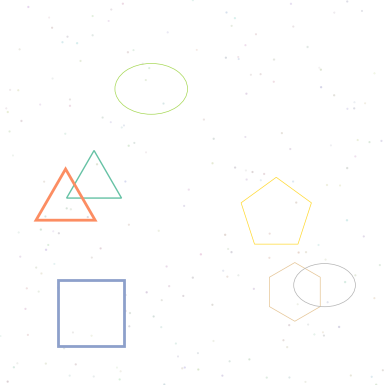[{"shape": "triangle", "thickness": 1, "radius": 0.41, "center": [0.244, 0.527]}, {"shape": "triangle", "thickness": 2, "radius": 0.44, "center": [0.17, 0.472]}, {"shape": "square", "thickness": 2, "radius": 0.43, "center": [0.236, 0.187]}, {"shape": "oval", "thickness": 0.5, "radius": 0.47, "center": [0.393, 0.769]}, {"shape": "pentagon", "thickness": 0.5, "radius": 0.48, "center": [0.718, 0.444]}, {"shape": "hexagon", "thickness": 0.5, "radius": 0.38, "center": [0.766, 0.242]}, {"shape": "oval", "thickness": 0.5, "radius": 0.4, "center": [0.843, 0.259]}]